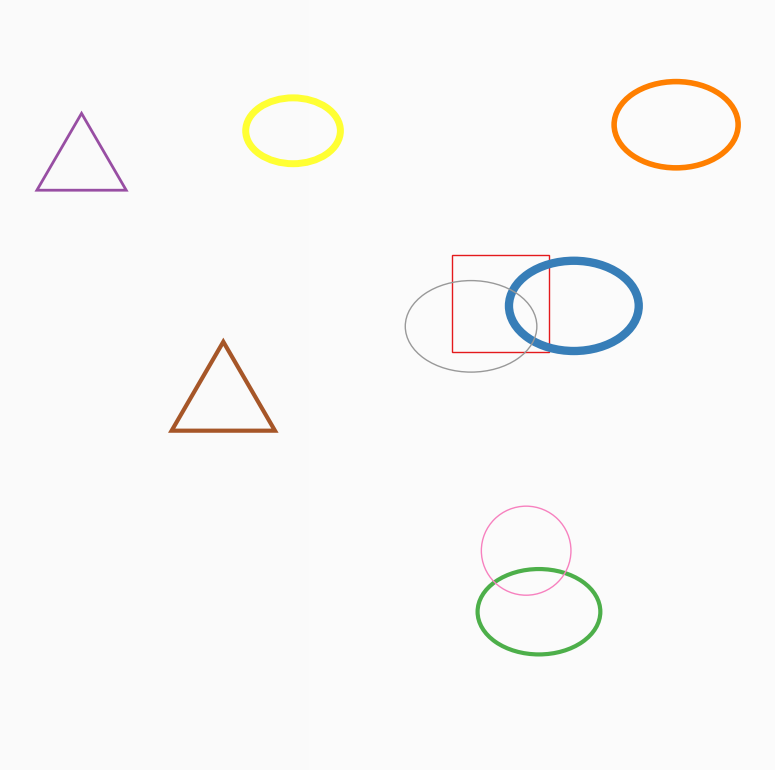[{"shape": "square", "thickness": 0.5, "radius": 0.31, "center": [0.646, 0.605]}, {"shape": "oval", "thickness": 3, "radius": 0.42, "center": [0.74, 0.603]}, {"shape": "oval", "thickness": 1.5, "radius": 0.4, "center": [0.695, 0.206]}, {"shape": "triangle", "thickness": 1, "radius": 0.33, "center": [0.105, 0.786]}, {"shape": "oval", "thickness": 2, "radius": 0.4, "center": [0.872, 0.838]}, {"shape": "oval", "thickness": 2.5, "radius": 0.31, "center": [0.378, 0.83]}, {"shape": "triangle", "thickness": 1.5, "radius": 0.38, "center": [0.288, 0.479]}, {"shape": "circle", "thickness": 0.5, "radius": 0.29, "center": [0.679, 0.285]}, {"shape": "oval", "thickness": 0.5, "radius": 0.42, "center": [0.608, 0.576]}]